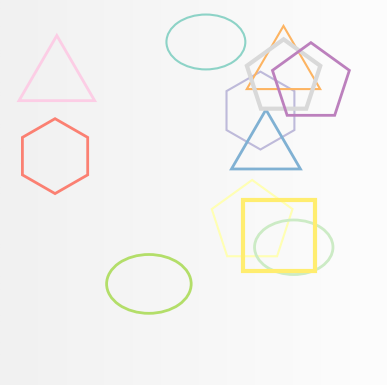[{"shape": "oval", "thickness": 1.5, "radius": 0.51, "center": [0.531, 0.891]}, {"shape": "pentagon", "thickness": 1.5, "radius": 0.55, "center": [0.651, 0.423]}, {"shape": "hexagon", "thickness": 1.5, "radius": 0.51, "center": [0.672, 0.713]}, {"shape": "hexagon", "thickness": 2, "radius": 0.49, "center": [0.142, 0.594]}, {"shape": "triangle", "thickness": 2, "radius": 0.51, "center": [0.686, 0.612]}, {"shape": "triangle", "thickness": 1.5, "radius": 0.55, "center": [0.732, 0.823]}, {"shape": "oval", "thickness": 2, "radius": 0.55, "center": [0.384, 0.263]}, {"shape": "triangle", "thickness": 2, "radius": 0.56, "center": [0.147, 0.795]}, {"shape": "pentagon", "thickness": 3, "radius": 0.5, "center": [0.732, 0.798]}, {"shape": "pentagon", "thickness": 2, "radius": 0.52, "center": [0.802, 0.785]}, {"shape": "oval", "thickness": 2, "radius": 0.51, "center": [0.758, 0.358]}, {"shape": "square", "thickness": 3, "radius": 0.46, "center": [0.719, 0.389]}]